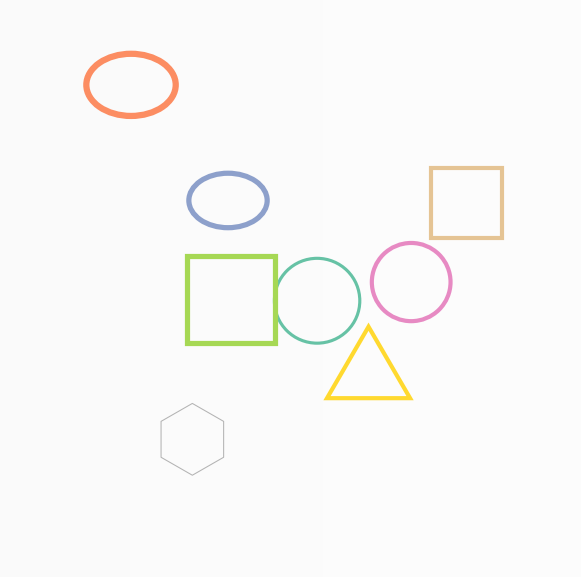[{"shape": "circle", "thickness": 1.5, "radius": 0.37, "center": [0.546, 0.478]}, {"shape": "oval", "thickness": 3, "radius": 0.38, "center": [0.225, 0.852]}, {"shape": "oval", "thickness": 2.5, "radius": 0.34, "center": [0.392, 0.652]}, {"shape": "circle", "thickness": 2, "radius": 0.34, "center": [0.707, 0.511]}, {"shape": "square", "thickness": 2.5, "radius": 0.38, "center": [0.397, 0.48]}, {"shape": "triangle", "thickness": 2, "radius": 0.41, "center": [0.634, 0.351]}, {"shape": "square", "thickness": 2, "radius": 0.3, "center": [0.803, 0.648]}, {"shape": "hexagon", "thickness": 0.5, "radius": 0.31, "center": [0.331, 0.238]}]